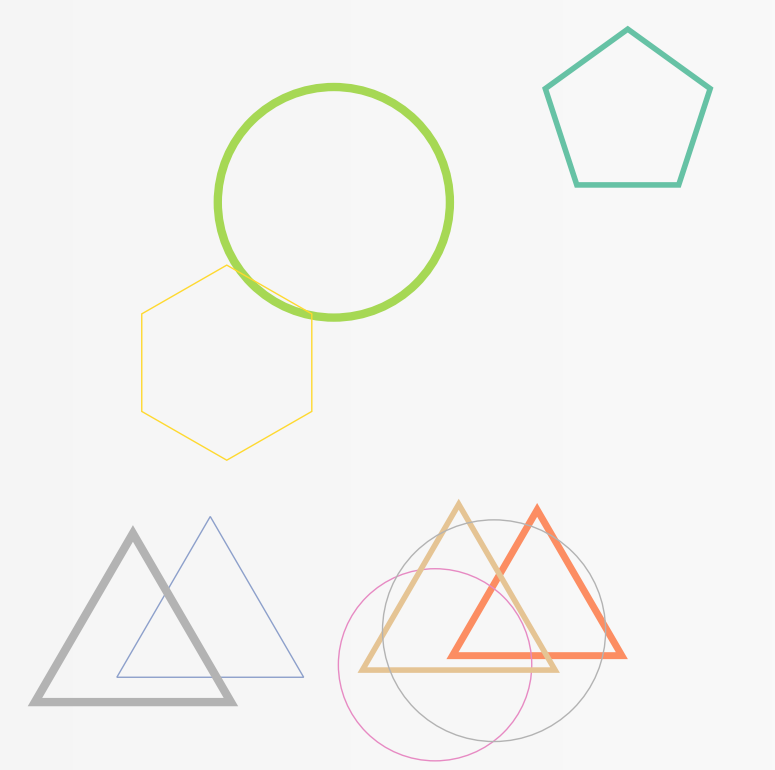[{"shape": "pentagon", "thickness": 2, "radius": 0.56, "center": [0.81, 0.85]}, {"shape": "triangle", "thickness": 2.5, "radius": 0.63, "center": [0.693, 0.212]}, {"shape": "triangle", "thickness": 0.5, "radius": 0.7, "center": [0.271, 0.19]}, {"shape": "circle", "thickness": 0.5, "radius": 0.62, "center": [0.561, 0.137]}, {"shape": "circle", "thickness": 3, "radius": 0.75, "center": [0.431, 0.737]}, {"shape": "hexagon", "thickness": 0.5, "radius": 0.63, "center": [0.293, 0.529]}, {"shape": "triangle", "thickness": 2, "radius": 0.72, "center": [0.592, 0.202]}, {"shape": "circle", "thickness": 0.5, "radius": 0.72, "center": [0.637, 0.181]}, {"shape": "triangle", "thickness": 3, "radius": 0.73, "center": [0.172, 0.161]}]